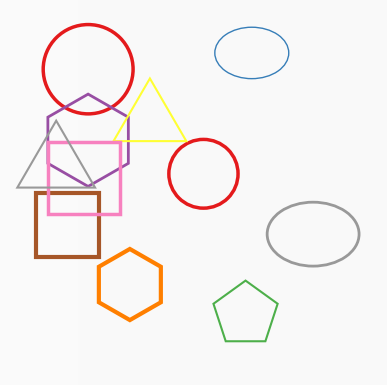[{"shape": "circle", "thickness": 2.5, "radius": 0.58, "center": [0.227, 0.82]}, {"shape": "circle", "thickness": 2.5, "radius": 0.45, "center": [0.525, 0.549]}, {"shape": "oval", "thickness": 1, "radius": 0.48, "center": [0.65, 0.862]}, {"shape": "pentagon", "thickness": 1.5, "radius": 0.44, "center": [0.634, 0.184]}, {"shape": "hexagon", "thickness": 2, "radius": 0.6, "center": [0.227, 0.636]}, {"shape": "hexagon", "thickness": 3, "radius": 0.46, "center": [0.335, 0.261]}, {"shape": "triangle", "thickness": 1.5, "radius": 0.54, "center": [0.387, 0.688]}, {"shape": "square", "thickness": 3, "radius": 0.41, "center": [0.174, 0.416]}, {"shape": "square", "thickness": 2.5, "radius": 0.47, "center": [0.217, 0.537]}, {"shape": "triangle", "thickness": 1.5, "radius": 0.58, "center": [0.145, 0.571]}, {"shape": "oval", "thickness": 2, "radius": 0.59, "center": [0.808, 0.392]}]